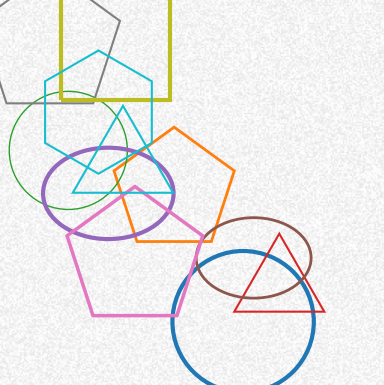[{"shape": "circle", "thickness": 3, "radius": 0.92, "center": [0.632, 0.164]}, {"shape": "pentagon", "thickness": 2, "radius": 0.82, "center": [0.452, 0.505]}, {"shape": "circle", "thickness": 1, "radius": 0.77, "center": [0.177, 0.609]}, {"shape": "triangle", "thickness": 1.5, "radius": 0.68, "center": [0.725, 0.258]}, {"shape": "oval", "thickness": 3, "radius": 0.85, "center": [0.281, 0.498]}, {"shape": "oval", "thickness": 2, "radius": 0.75, "center": [0.659, 0.33]}, {"shape": "pentagon", "thickness": 2.5, "radius": 0.93, "center": [0.35, 0.33]}, {"shape": "pentagon", "thickness": 1.5, "radius": 0.96, "center": [0.129, 0.887]}, {"shape": "square", "thickness": 3, "radius": 0.71, "center": [0.299, 0.881]}, {"shape": "hexagon", "thickness": 1.5, "radius": 0.8, "center": [0.256, 0.709]}, {"shape": "triangle", "thickness": 1.5, "radius": 0.75, "center": [0.319, 0.575]}]